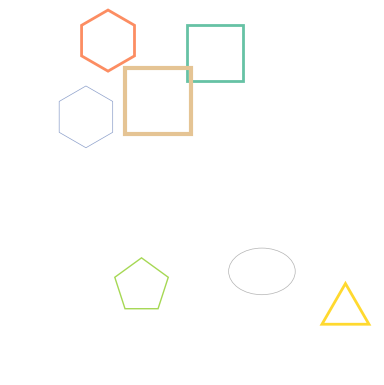[{"shape": "square", "thickness": 2, "radius": 0.36, "center": [0.558, 0.862]}, {"shape": "hexagon", "thickness": 2, "radius": 0.4, "center": [0.281, 0.895]}, {"shape": "hexagon", "thickness": 0.5, "radius": 0.4, "center": [0.223, 0.696]}, {"shape": "pentagon", "thickness": 1, "radius": 0.37, "center": [0.368, 0.257]}, {"shape": "triangle", "thickness": 2, "radius": 0.35, "center": [0.897, 0.193]}, {"shape": "square", "thickness": 3, "radius": 0.43, "center": [0.41, 0.737]}, {"shape": "oval", "thickness": 0.5, "radius": 0.43, "center": [0.68, 0.295]}]